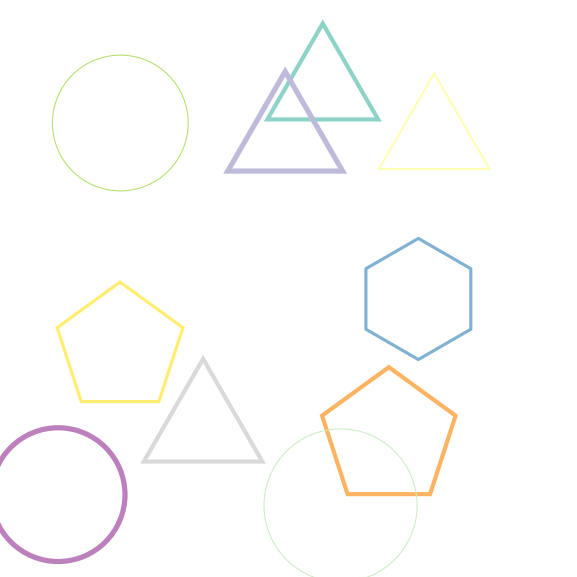[{"shape": "triangle", "thickness": 2, "radius": 0.55, "center": [0.559, 0.848]}, {"shape": "triangle", "thickness": 1, "radius": 0.55, "center": [0.752, 0.762]}, {"shape": "triangle", "thickness": 2.5, "radius": 0.57, "center": [0.494, 0.76]}, {"shape": "hexagon", "thickness": 1.5, "radius": 0.52, "center": [0.724, 0.481]}, {"shape": "pentagon", "thickness": 2, "radius": 0.61, "center": [0.673, 0.242]}, {"shape": "circle", "thickness": 0.5, "radius": 0.59, "center": [0.208, 0.786]}, {"shape": "triangle", "thickness": 2, "radius": 0.59, "center": [0.352, 0.259]}, {"shape": "circle", "thickness": 2.5, "radius": 0.58, "center": [0.101, 0.143]}, {"shape": "circle", "thickness": 0.5, "radius": 0.66, "center": [0.59, 0.124]}, {"shape": "pentagon", "thickness": 1.5, "radius": 0.57, "center": [0.208, 0.396]}]